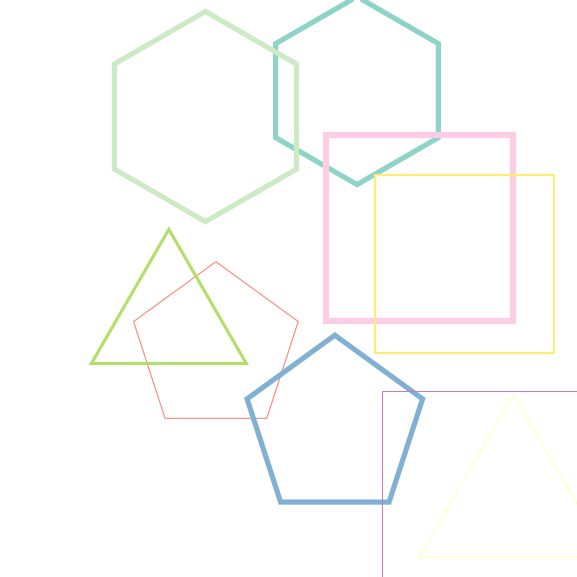[{"shape": "hexagon", "thickness": 2.5, "radius": 0.81, "center": [0.618, 0.842]}, {"shape": "triangle", "thickness": 0.5, "radius": 0.94, "center": [0.889, 0.129]}, {"shape": "pentagon", "thickness": 0.5, "radius": 0.75, "center": [0.374, 0.396]}, {"shape": "pentagon", "thickness": 2.5, "radius": 0.8, "center": [0.58, 0.259]}, {"shape": "triangle", "thickness": 1.5, "radius": 0.77, "center": [0.292, 0.447]}, {"shape": "square", "thickness": 3, "radius": 0.81, "center": [0.726, 0.604]}, {"shape": "square", "thickness": 0.5, "radius": 0.96, "center": [0.854, 0.129]}, {"shape": "hexagon", "thickness": 2.5, "radius": 0.91, "center": [0.356, 0.797]}, {"shape": "square", "thickness": 1, "radius": 0.77, "center": [0.804, 0.542]}]